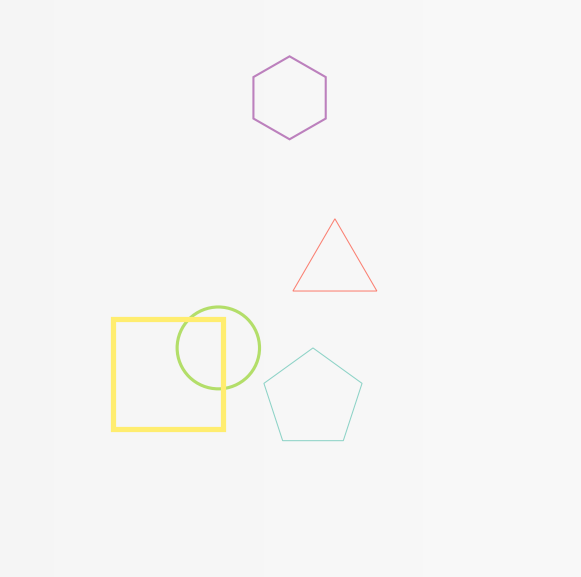[{"shape": "pentagon", "thickness": 0.5, "radius": 0.44, "center": [0.538, 0.308]}, {"shape": "triangle", "thickness": 0.5, "radius": 0.42, "center": [0.576, 0.537]}, {"shape": "circle", "thickness": 1.5, "radius": 0.35, "center": [0.376, 0.397]}, {"shape": "hexagon", "thickness": 1, "radius": 0.36, "center": [0.498, 0.83]}, {"shape": "square", "thickness": 2.5, "radius": 0.48, "center": [0.289, 0.351]}]